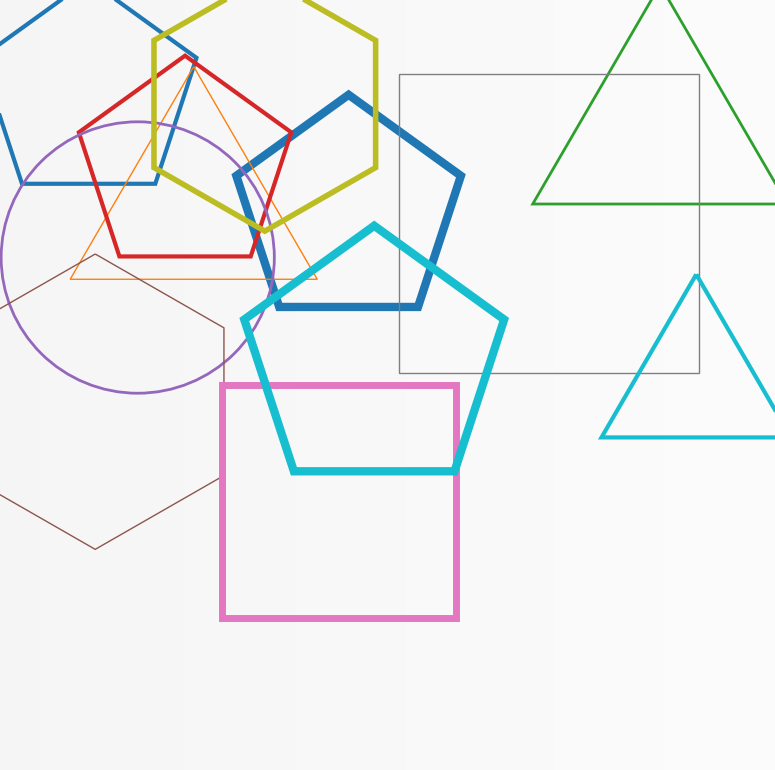[{"shape": "pentagon", "thickness": 3, "radius": 0.76, "center": [0.45, 0.725]}, {"shape": "pentagon", "thickness": 1.5, "radius": 0.73, "center": [0.114, 0.88]}, {"shape": "triangle", "thickness": 0.5, "radius": 0.92, "center": [0.25, 0.729]}, {"shape": "triangle", "thickness": 1, "radius": 0.95, "center": [0.852, 0.83]}, {"shape": "pentagon", "thickness": 1.5, "radius": 0.72, "center": [0.239, 0.784]}, {"shape": "circle", "thickness": 1, "radius": 0.88, "center": [0.178, 0.666]}, {"shape": "hexagon", "thickness": 0.5, "radius": 0.96, "center": [0.123, 0.478]}, {"shape": "square", "thickness": 2.5, "radius": 0.75, "center": [0.437, 0.349]}, {"shape": "square", "thickness": 0.5, "radius": 0.97, "center": [0.709, 0.71]}, {"shape": "hexagon", "thickness": 2, "radius": 0.83, "center": [0.342, 0.865]}, {"shape": "pentagon", "thickness": 3, "radius": 0.88, "center": [0.483, 0.531]}, {"shape": "triangle", "thickness": 1.5, "radius": 0.71, "center": [0.898, 0.502]}]